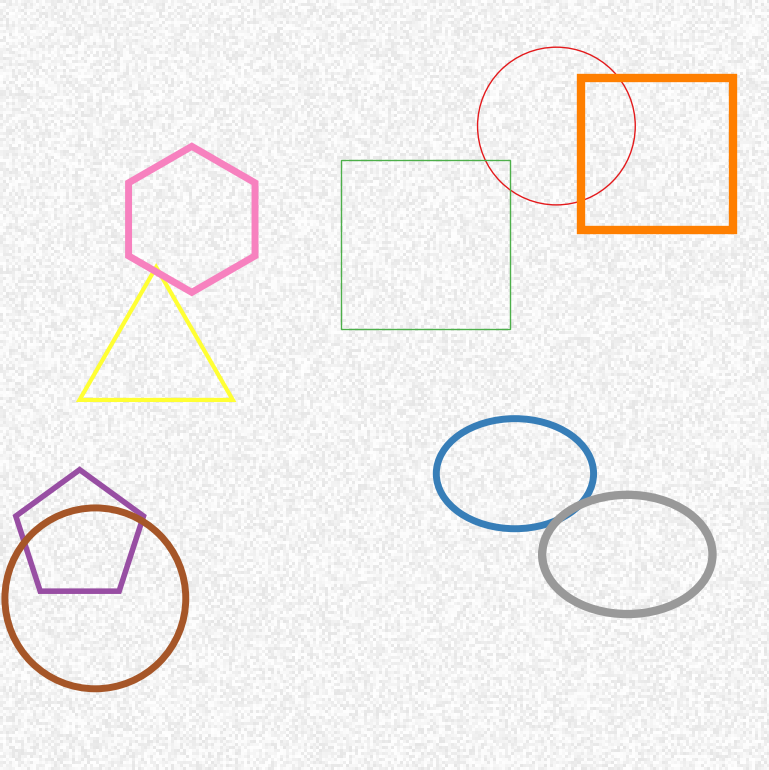[{"shape": "circle", "thickness": 0.5, "radius": 0.51, "center": [0.723, 0.836]}, {"shape": "oval", "thickness": 2.5, "radius": 0.51, "center": [0.669, 0.385]}, {"shape": "square", "thickness": 0.5, "radius": 0.55, "center": [0.552, 0.683]}, {"shape": "pentagon", "thickness": 2, "radius": 0.44, "center": [0.103, 0.303]}, {"shape": "square", "thickness": 3, "radius": 0.49, "center": [0.853, 0.8]}, {"shape": "triangle", "thickness": 1.5, "radius": 0.57, "center": [0.203, 0.538]}, {"shape": "circle", "thickness": 2.5, "radius": 0.59, "center": [0.124, 0.223]}, {"shape": "hexagon", "thickness": 2.5, "radius": 0.47, "center": [0.249, 0.715]}, {"shape": "oval", "thickness": 3, "radius": 0.55, "center": [0.815, 0.28]}]